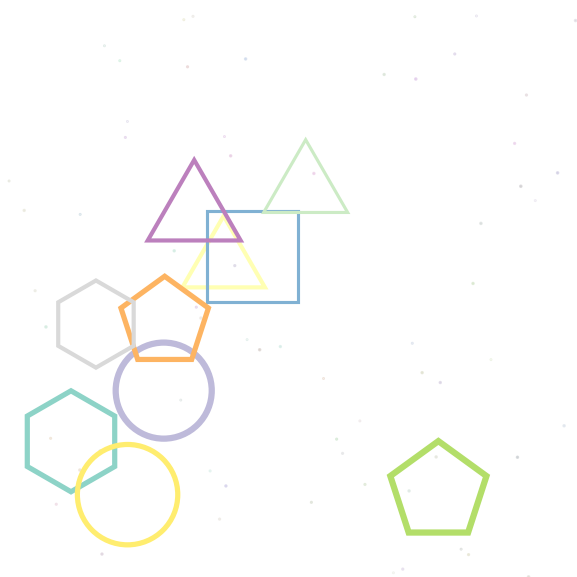[{"shape": "hexagon", "thickness": 2.5, "radius": 0.44, "center": [0.123, 0.235]}, {"shape": "triangle", "thickness": 2, "radius": 0.41, "center": [0.387, 0.543]}, {"shape": "circle", "thickness": 3, "radius": 0.42, "center": [0.283, 0.323]}, {"shape": "square", "thickness": 1.5, "radius": 0.39, "center": [0.437, 0.555]}, {"shape": "pentagon", "thickness": 2.5, "radius": 0.4, "center": [0.285, 0.441]}, {"shape": "pentagon", "thickness": 3, "radius": 0.44, "center": [0.759, 0.148]}, {"shape": "hexagon", "thickness": 2, "radius": 0.38, "center": [0.166, 0.438]}, {"shape": "triangle", "thickness": 2, "radius": 0.46, "center": [0.336, 0.629]}, {"shape": "triangle", "thickness": 1.5, "radius": 0.42, "center": [0.529, 0.673]}, {"shape": "circle", "thickness": 2.5, "radius": 0.43, "center": [0.221, 0.143]}]